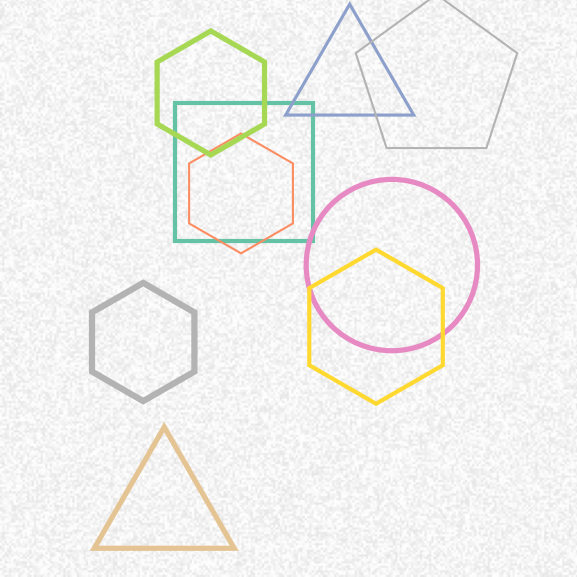[{"shape": "square", "thickness": 2, "radius": 0.6, "center": [0.422, 0.701]}, {"shape": "hexagon", "thickness": 1, "radius": 0.52, "center": [0.417, 0.664]}, {"shape": "triangle", "thickness": 1.5, "radius": 0.64, "center": [0.606, 0.864]}, {"shape": "circle", "thickness": 2.5, "radius": 0.74, "center": [0.679, 0.54]}, {"shape": "hexagon", "thickness": 2.5, "radius": 0.54, "center": [0.365, 0.838]}, {"shape": "hexagon", "thickness": 2, "radius": 0.67, "center": [0.651, 0.433]}, {"shape": "triangle", "thickness": 2.5, "radius": 0.7, "center": [0.284, 0.12]}, {"shape": "hexagon", "thickness": 3, "radius": 0.51, "center": [0.248, 0.407]}, {"shape": "pentagon", "thickness": 1, "radius": 0.74, "center": [0.756, 0.862]}]